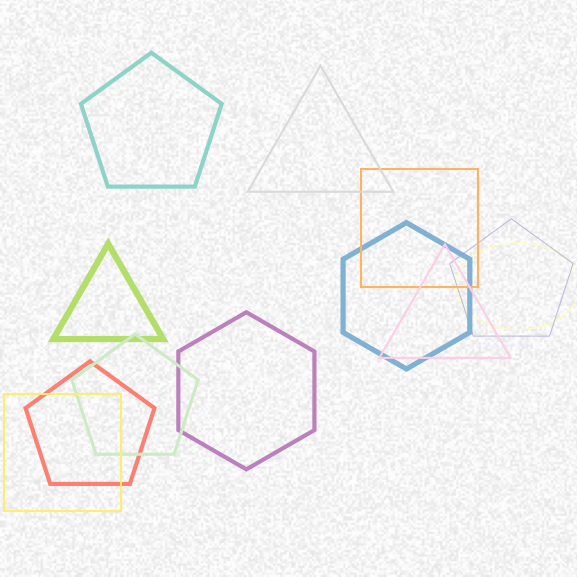[{"shape": "pentagon", "thickness": 2, "radius": 0.64, "center": [0.262, 0.78]}, {"shape": "oval", "thickness": 0.5, "radius": 0.54, "center": [0.897, 0.504]}, {"shape": "pentagon", "thickness": 0.5, "radius": 0.56, "center": [0.886, 0.508]}, {"shape": "pentagon", "thickness": 2, "radius": 0.59, "center": [0.156, 0.256]}, {"shape": "hexagon", "thickness": 2.5, "radius": 0.63, "center": [0.704, 0.487]}, {"shape": "square", "thickness": 1, "radius": 0.51, "center": [0.726, 0.604]}, {"shape": "triangle", "thickness": 3, "radius": 0.55, "center": [0.187, 0.467]}, {"shape": "triangle", "thickness": 1, "radius": 0.66, "center": [0.77, 0.445]}, {"shape": "triangle", "thickness": 1, "radius": 0.73, "center": [0.555, 0.74]}, {"shape": "hexagon", "thickness": 2, "radius": 0.68, "center": [0.427, 0.322]}, {"shape": "pentagon", "thickness": 1.5, "radius": 0.58, "center": [0.234, 0.306]}, {"shape": "square", "thickness": 1, "radius": 0.51, "center": [0.108, 0.216]}]